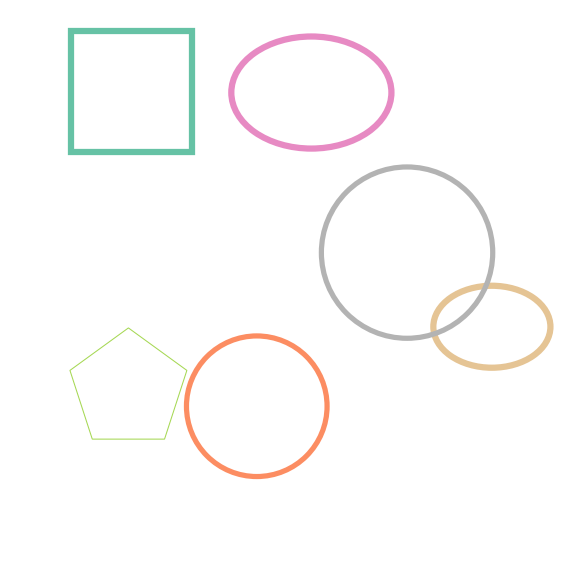[{"shape": "square", "thickness": 3, "radius": 0.52, "center": [0.228, 0.841]}, {"shape": "circle", "thickness": 2.5, "radius": 0.61, "center": [0.445, 0.296]}, {"shape": "oval", "thickness": 3, "radius": 0.69, "center": [0.539, 0.839]}, {"shape": "pentagon", "thickness": 0.5, "radius": 0.53, "center": [0.222, 0.325]}, {"shape": "oval", "thickness": 3, "radius": 0.51, "center": [0.852, 0.433]}, {"shape": "circle", "thickness": 2.5, "radius": 0.74, "center": [0.705, 0.562]}]